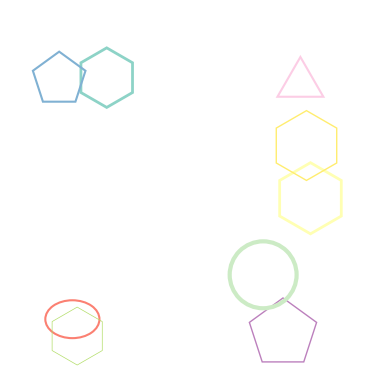[{"shape": "hexagon", "thickness": 2, "radius": 0.39, "center": [0.277, 0.798]}, {"shape": "hexagon", "thickness": 2, "radius": 0.46, "center": [0.806, 0.485]}, {"shape": "oval", "thickness": 1.5, "radius": 0.35, "center": [0.188, 0.171]}, {"shape": "pentagon", "thickness": 1.5, "radius": 0.36, "center": [0.154, 0.794]}, {"shape": "hexagon", "thickness": 0.5, "radius": 0.38, "center": [0.201, 0.127]}, {"shape": "triangle", "thickness": 1.5, "radius": 0.34, "center": [0.78, 0.783]}, {"shape": "pentagon", "thickness": 1, "radius": 0.46, "center": [0.735, 0.134]}, {"shape": "circle", "thickness": 3, "radius": 0.43, "center": [0.683, 0.286]}, {"shape": "hexagon", "thickness": 1, "radius": 0.45, "center": [0.796, 0.622]}]